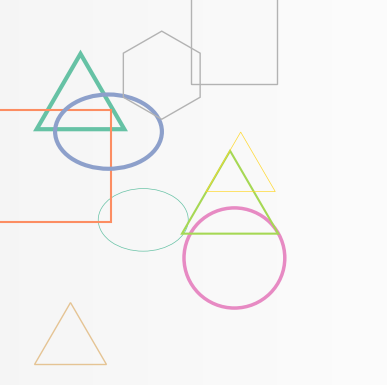[{"shape": "triangle", "thickness": 3, "radius": 0.65, "center": [0.208, 0.73]}, {"shape": "oval", "thickness": 0.5, "radius": 0.58, "center": [0.37, 0.429]}, {"shape": "square", "thickness": 1.5, "radius": 0.73, "center": [0.141, 0.57]}, {"shape": "oval", "thickness": 3, "radius": 0.69, "center": [0.28, 0.658]}, {"shape": "circle", "thickness": 2.5, "radius": 0.65, "center": [0.605, 0.33]}, {"shape": "triangle", "thickness": 1.5, "radius": 0.72, "center": [0.594, 0.465]}, {"shape": "triangle", "thickness": 0.5, "radius": 0.52, "center": [0.621, 0.554]}, {"shape": "triangle", "thickness": 1, "radius": 0.54, "center": [0.182, 0.107]}, {"shape": "square", "thickness": 1, "radius": 0.55, "center": [0.603, 0.893]}, {"shape": "hexagon", "thickness": 1, "radius": 0.57, "center": [0.417, 0.805]}]